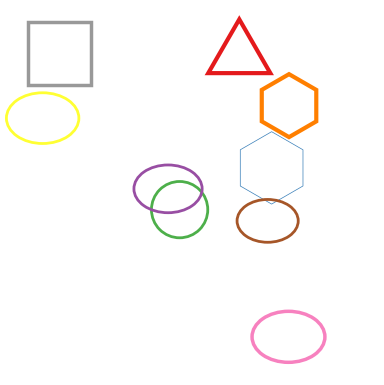[{"shape": "triangle", "thickness": 3, "radius": 0.47, "center": [0.622, 0.857]}, {"shape": "hexagon", "thickness": 0.5, "radius": 0.47, "center": [0.706, 0.564]}, {"shape": "circle", "thickness": 2, "radius": 0.37, "center": [0.467, 0.455]}, {"shape": "oval", "thickness": 2, "radius": 0.44, "center": [0.436, 0.509]}, {"shape": "hexagon", "thickness": 3, "radius": 0.41, "center": [0.751, 0.726]}, {"shape": "oval", "thickness": 2, "radius": 0.47, "center": [0.111, 0.693]}, {"shape": "oval", "thickness": 2, "radius": 0.4, "center": [0.695, 0.426]}, {"shape": "oval", "thickness": 2.5, "radius": 0.47, "center": [0.749, 0.125]}, {"shape": "square", "thickness": 2.5, "radius": 0.41, "center": [0.155, 0.86]}]